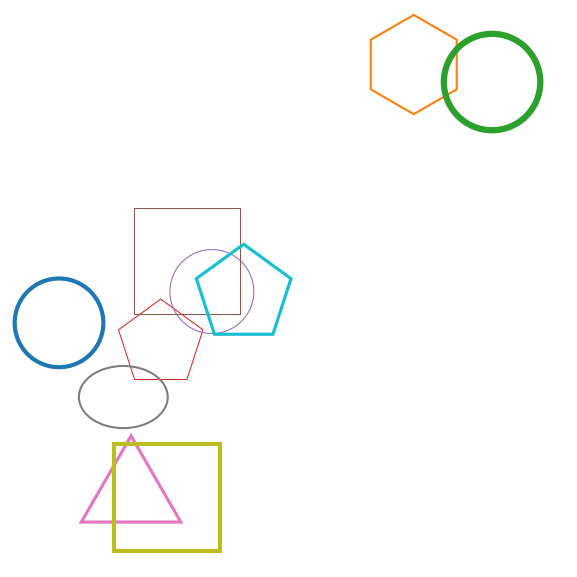[{"shape": "circle", "thickness": 2, "radius": 0.38, "center": [0.102, 0.44]}, {"shape": "hexagon", "thickness": 1, "radius": 0.43, "center": [0.716, 0.887]}, {"shape": "circle", "thickness": 3, "radius": 0.42, "center": [0.852, 0.857]}, {"shape": "pentagon", "thickness": 0.5, "radius": 0.38, "center": [0.278, 0.404]}, {"shape": "circle", "thickness": 0.5, "radius": 0.36, "center": [0.367, 0.494]}, {"shape": "square", "thickness": 0.5, "radius": 0.46, "center": [0.323, 0.547]}, {"shape": "triangle", "thickness": 1.5, "radius": 0.5, "center": [0.227, 0.145]}, {"shape": "oval", "thickness": 1, "radius": 0.38, "center": [0.214, 0.312]}, {"shape": "square", "thickness": 2, "radius": 0.46, "center": [0.289, 0.138]}, {"shape": "pentagon", "thickness": 1.5, "radius": 0.43, "center": [0.422, 0.49]}]